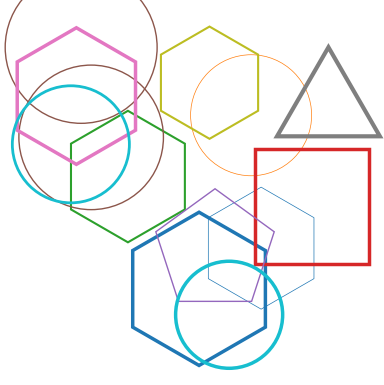[{"shape": "hexagon", "thickness": 2.5, "radius": 0.99, "center": [0.517, 0.25]}, {"shape": "hexagon", "thickness": 0.5, "radius": 0.79, "center": [0.678, 0.355]}, {"shape": "circle", "thickness": 0.5, "radius": 0.79, "center": [0.652, 0.701]}, {"shape": "hexagon", "thickness": 1.5, "radius": 0.85, "center": [0.332, 0.541]}, {"shape": "square", "thickness": 2.5, "radius": 0.74, "center": [0.811, 0.464]}, {"shape": "pentagon", "thickness": 1, "radius": 0.81, "center": [0.558, 0.348]}, {"shape": "circle", "thickness": 1, "radius": 0.99, "center": [0.211, 0.877]}, {"shape": "circle", "thickness": 1, "radius": 0.94, "center": [0.237, 0.643]}, {"shape": "hexagon", "thickness": 2.5, "radius": 0.89, "center": [0.198, 0.75]}, {"shape": "triangle", "thickness": 3, "radius": 0.77, "center": [0.853, 0.723]}, {"shape": "hexagon", "thickness": 1.5, "radius": 0.73, "center": [0.544, 0.785]}, {"shape": "circle", "thickness": 2.5, "radius": 0.7, "center": [0.595, 0.182]}, {"shape": "circle", "thickness": 2, "radius": 0.76, "center": [0.184, 0.625]}]